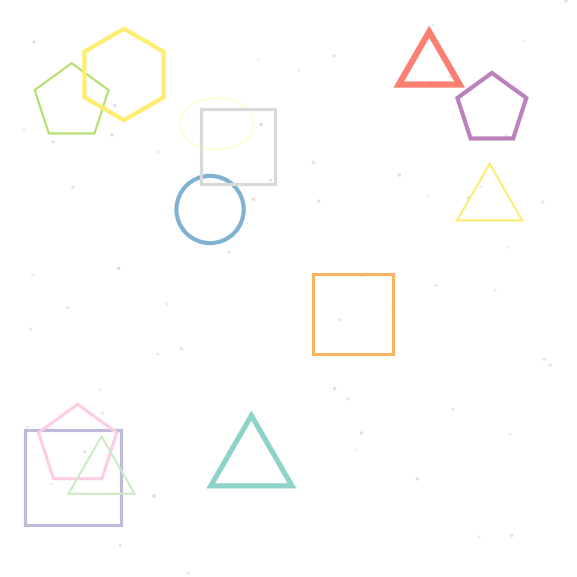[{"shape": "triangle", "thickness": 2.5, "radius": 0.41, "center": [0.435, 0.198]}, {"shape": "oval", "thickness": 0.5, "radius": 0.32, "center": [0.375, 0.785]}, {"shape": "square", "thickness": 1.5, "radius": 0.41, "center": [0.127, 0.172]}, {"shape": "triangle", "thickness": 3, "radius": 0.3, "center": [0.743, 0.883]}, {"shape": "circle", "thickness": 2, "radius": 0.29, "center": [0.364, 0.636]}, {"shape": "square", "thickness": 1.5, "radius": 0.34, "center": [0.612, 0.456]}, {"shape": "pentagon", "thickness": 1, "radius": 0.34, "center": [0.124, 0.822]}, {"shape": "pentagon", "thickness": 1.5, "radius": 0.36, "center": [0.134, 0.228]}, {"shape": "square", "thickness": 1.5, "radius": 0.32, "center": [0.412, 0.745]}, {"shape": "pentagon", "thickness": 2, "radius": 0.31, "center": [0.852, 0.81]}, {"shape": "triangle", "thickness": 1, "radius": 0.33, "center": [0.176, 0.177]}, {"shape": "triangle", "thickness": 1, "radius": 0.33, "center": [0.848, 0.65]}, {"shape": "hexagon", "thickness": 2, "radius": 0.4, "center": [0.215, 0.87]}]